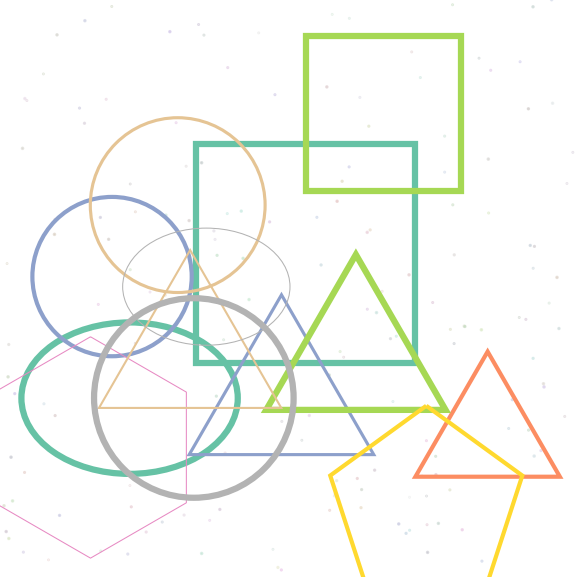[{"shape": "oval", "thickness": 3, "radius": 0.94, "center": [0.224, 0.31]}, {"shape": "square", "thickness": 3, "radius": 0.95, "center": [0.529, 0.559]}, {"shape": "triangle", "thickness": 2, "radius": 0.72, "center": [0.844, 0.246]}, {"shape": "triangle", "thickness": 1.5, "radius": 0.92, "center": [0.487, 0.304]}, {"shape": "circle", "thickness": 2, "radius": 0.69, "center": [0.194, 0.52]}, {"shape": "hexagon", "thickness": 0.5, "radius": 0.96, "center": [0.157, 0.224]}, {"shape": "square", "thickness": 3, "radius": 0.67, "center": [0.664, 0.803]}, {"shape": "triangle", "thickness": 3, "radius": 0.9, "center": [0.616, 0.379]}, {"shape": "pentagon", "thickness": 2, "radius": 0.87, "center": [0.738, 0.122]}, {"shape": "triangle", "thickness": 1, "radius": 0.91, "center": [0.329, 0.384]}, {"shape": "circle", "thickness": 1.5, "radius": 0.76, "center": [0.308, 0.644]}, {"shape": "oval", "thickness": 0.5, "radius": 0.72, "center": [0.357, 0.503]}, {"shape": "circle", "thickness": 3, "radius": 0.86, "center": [0.336, 0.31]}]